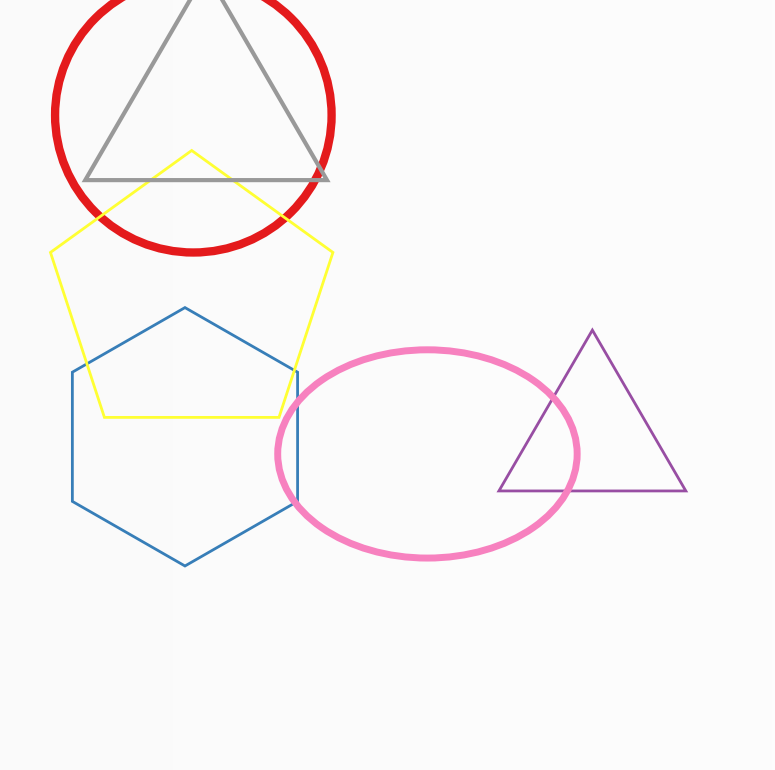[{"shape": "circle", "thickness": 3, "radius": 0.89, "center": [0.249, 0.85]}, {"shape": "hexagon", "thickness": 1, "radius": 0.84, "center": [0.239, 0.433]}, {"shape": "triangle", "thickness": 1, "radius": 0.7, "center": [0.764, 0.432]}, {"shape": "pentagon", "thickness": 1, "radius": 0.96, "center": [0.247, 0.613]}, {"shape": "oval", "thickness": 2.5, "radius": 0.97, "center": [0.552, 0.41]}, {"shape": "triangle", "thickness": 1.5, "radius": 0.9, "center": [0.266, 0.856]}]